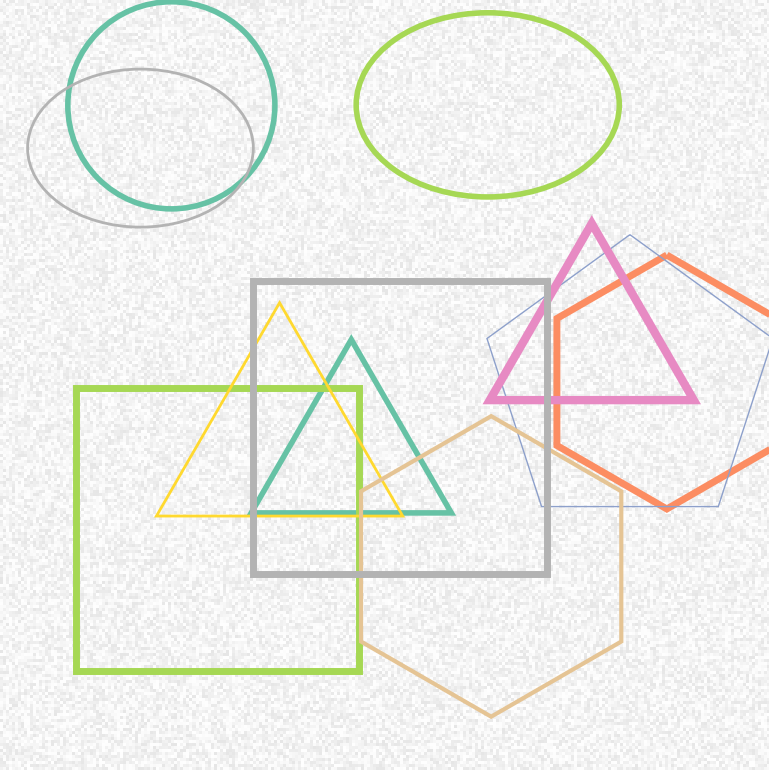[{"shape": "circle", "thickness": 2, "radius": 0.67, "center": [0.223, 0.863]}, {"shape": "triangle", "thickness": 2, "radius": 0.75, "center": [0.456, 0.409]}, {"shape": "hexagon", "thickness": 2.5, "radius": 0.82, "center": [0.866, 0.504]}, {"shape": "pentagon", "thickness": 0.5, "radius": 0.98, "center": [0.818, 0.5]}, {"shape": "triangle", "thickness": 3, "radius": 0.76, "center": [0.769, 0.557]}, {"shape": "square", "thickness": 2.5, "radius": 0.92, "center": [0.283, 0.313]}, {"shape": "oval", "thickness": 2, "radius": 0.85, "center": [0.633, 0.864]}, {"shape": "triangle", "thickness": 1, "radius": 0.92, "center": [0.363, 0.422]}, {"shape": "hexagon", "thickness": 1.5, "radius": 0.98, "center": [0.638, 0.264]}, {"shape": "square", "thickness": 2.5, "radius": 0.95, "center": [0.519, 0.445]}, {"shape": "oval", "thickness": 1, "radius": 0.73, "center": [0.182, 0.808]}]